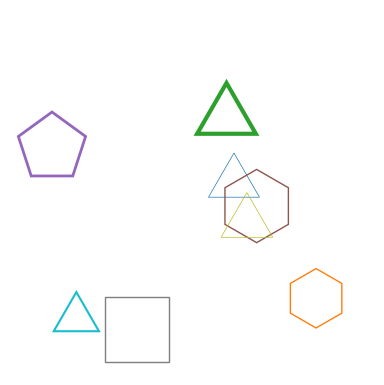[{"shape": "triangle", "thickness": 0.5, "radius": 0.38, "center": [0.608, 0.526]}, {"shape": "hexagon", "thickness": 1, "radius": 0.39, "center": [0.821, 0.225]}, {"shape": "triangle", "thickness": 3, "radius": 0.44, "center": [0.588, 0.697]}, {"shape": "pentagon", "thickness": 2, "radius": 0.46, "center": [0.135, 0.617]}, {"shape": "hexagon", "thickness": 1, "radius": 0.48, "center": [0.667, 0.465]}, {"shape": "square", "thickness": 1, "radius": 0.42, "center": [0.356, 0.145]}, {"shape": "triangle", "thickness": 0.5, "radius": 0.39, "center": [0.641, 0.422]}, {"shape": "triangle", "thickness": 1.5, "radius": 0.34, "center": [0.198, 0.174]}]